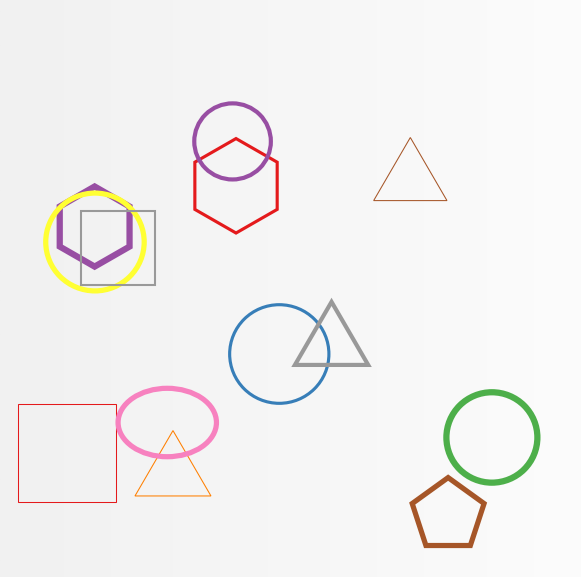[{"shape": "square", "thickness": 0.5, "radius": 0.42, "center": [0.115, 0.215]}, {"shape": "hexagon", "thickness": 1.5, "radius": 0.41, "center": [0.406, 0.677]}, {"shape": "circle", "thickness": 1.5, "radius": 0.43, "center": [0.48, 0.386]}, {"shape": "circle", "thickness": 3, "radius": 0.39, "center": [0.846, 0.242]}, {"shape": "hexagon", "thickness": 3, "radius": 0.35, "center": [0.163, 0.607]}, {"shape": "circle", "thickness": 2, "radius": 0.33, "center": [0.4, 0.754]}, {"shape": "triangle", "thickness": 0.5, "radius": 0.38, "center": [0.298, 0.178]}, {"shape": "circle", "thickness": 2.5, "radius": 0.42, "center": [0.163, 0.58]}, {"shape": "triangle", "thickness": 0.5, "radius": 0.36, "center": [0.706, 0.688]}, {"shape": "pentagon", "thickness": 2.5, "radius": 0.33, "center": [0.771, 0.107]}, {"shape": "oval", "thickness": 2.5, "radius": 0.42, "center": [0.288, 0.268]}, {"shape": "square", "thickness": 1, "radius": 0.32, "center": [0.202, 0.569]}, {"shape": "triangle", "thickness": 2, "radius": 0.36, "center": [0.57, 0.404]}]